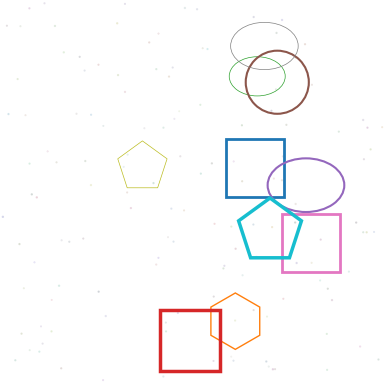[{"shape": "square", "thickness": 2, "radius": 0.37, "center": [0.662, 0.563]}, {"shape": "hexagon", "thickness": 1, "radius": 0.37, "center": [0.611, 0.166]}, {"shape": "oval", "thickness": 0.5, "radius": 0.36, "center": [0.668, 0.802]}, {"shape": "square", "thickness": 2.5, "radius": 0.39, "center": [0.494, 0.116]}, {"shape": "oval", "thickness": 1.5, "radius": 0.5, "center": [0.795, 0.519]}, {"shape": "circle", "thickness": 1.5, "radius": 0.41, "center": [0.72, 0.786]}, {"shape": "square", "thickness": 2, "radius": 0.38, "center": [0.808, 0.369]}, {"shape": "oval", "thickness": 0.5, "radius": 0.44, "center": [0.687, 0.881]}, {"shape": "pentagon", "thickness": 0.5, "radius": 0.34, "center": [0.37, 0.567]}, {"shape": "pentagon", "thickness": 2.5, "radius": 0.43, "center": [0.701, 0.4]}]